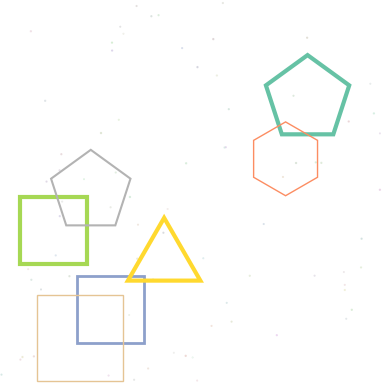[{"shape": "pentagon", "thickness": 3, "radius": 0.57, "center": [0.799, 0.743]}, {"shape": "hexagon", "thickness": 1, "radius": 0.48, "center": [0.742, 0.587]}, {"shape": "square", "thickness": 2, "radius": 0.43, "center": [0.288, 0.197]}, {"shape": "square", "thickness": 3, "radius": 0.44, "center": [0.14, 0.402]}, {"shape": "triangle", "thickness": 3, "radius": 0.54, "center": [0.426, 0.325]}, {"shape": "square", "thickness": 1, "radius": 0.56, "center": [0.207, 0.122]}, {"shape": "pentagon", "thickness": 1.5, "radius": 0.54, "center": [0.236, 0.502]}]